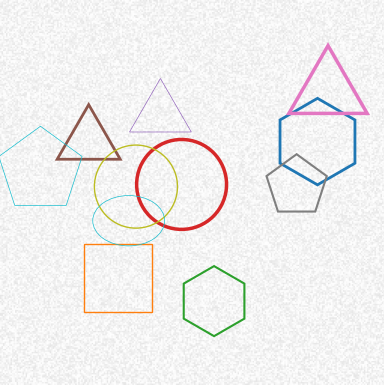[{"shape": "hexagon", "thickness": 2, "radius": 0.56, "center": [0.825, 0.632]}, {"shape": "square", "thickness": 1, "radius": 0.44, "center": [0.307, 0.277]}, {"shape": "hexagon", "thickness": 1.5, "radius": 0.45, "center": [0.556, 0.218]}, {"shape": "circle", "thickness": 2.5, "radius": 0.58, "center": [0.472, 0.521]}, {"shape": "triangle", "thickness": 0.5, "radius": 0.46, "center": [0.417, 0.704]}, {"shape": "triangle", "thickness": 2, "radius": 0.47, "center": [0.23, 0.634]}, {"shape": "triangle", "thickness": 2.5, "radius": 0.59, "center": [0.852, 0.764]}, {"shape": "pentagon", "thickness": 1.5, "radius": 0.41, "center": [0.77, 0.517]}, {"shape": "circle", "thickness": 1, "radius": 0.54, "center": [0.353, 0.515]}, {"shape": "pentagon", "thickness": 0.5, "radius": 0.57, "center": [0.105, 0.558]}, {"shape": "oval", "thickness": 0.5, "radius": 0.47, "center": [0.334, 0.427]}]